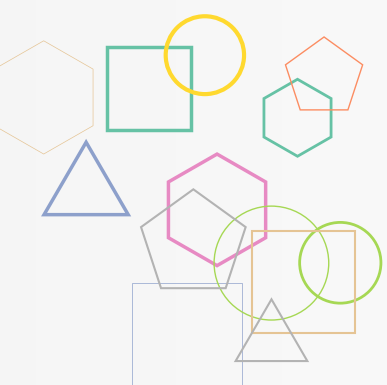[{"shape": "square", "thickness": 2.5, "radius": 0.54, "center": [0.385, 0.77]}, {"shape": "hexagon", "thickness": 2, "radius": 0.5, "center": [0.768, 0.694]}, {"shape": "pentagon", "thickness": 1, "radius": 0.52, "center": [0.836, 0.799]}, {"shape": "square", "thickness": 0.5, "radius": 0.71, "center": [0.482, 0.123]}, {"shape": "triangle", "thickness": 2.5, "radius": 0.63, "center": [0.222, 0.505]}, {"shape": "hexagon", "thickness": 2.5, "radius": 0.72, "center": [0.56, 0.455]}, {"shape": "circle", "thickness": 1, "radius": 0.74, "center": [0.7, 0.317]}, {"shape": "circle", "thickness": 2, "radius": 0.52, "center": [0.878, 0.317]}, {"shape": "circle", "thickness": 3, "radius": 0.51, "center": [0.529, 0.857]}, {"shape": "square", "thickness": 1.5, "radius": 0.66, "center": [0.783, 0.267]}, {"shape": "hexagon", "thickness": 0.5, "radius": 0.74, "center": [0.113, 0.747]}, {"shape": "triangle", "thickness": 1.5, "radius": 0.53, "center": [0.701, 0.116]}, {"shape": "pentagon", "thickness": 1.5, "radius": 0.71, "center": [0.499, 0.366]}]